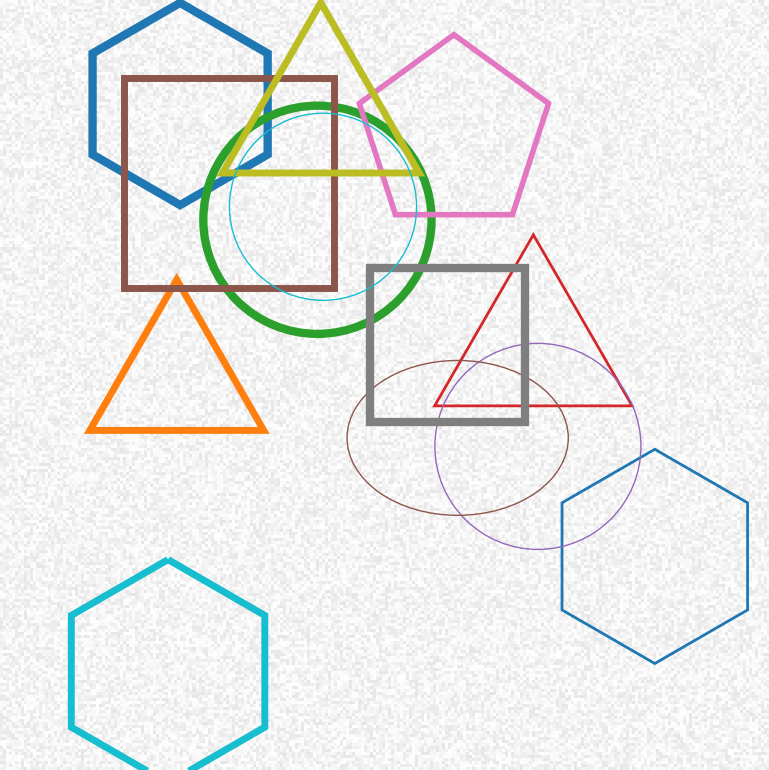[{"shape": "hexagon", "thickness": 3, "radius": 0.66, "center": [0.234, 0.865]}, {"shape": "hexagon", "thickness": 1, "radius": 0.7, "center": [0.85, 0.277]}, {"shape": "triangle", "thickness": 2.5, "radius": 0.65, "center": [0.23, 0.506]}, {"shape": "circle", "thickness": 3, "radius": 0.74, "center": [0.412, 0.715]}, {"shape": "triangle", "thickness": 1, "radius": 0.74, "center": [0.693, 0.547]}, {"shape": "circle", "thickness": 0.5, "radius": 0.67, "center": [0.699, 0.42]}, {"shape": "oval", "thickness": 0.5, "radius": 0.72, "center": [0.594, 0.431]}, {"shape": "square", "thickness": 2.5, "radius": 0.68, "center": [0.297, 0.762]}, {"shape": "pentagon", "thickness": 2, "radius": 0.65, "center": [0.59, 0.826]}, {"shape": "square", "thickness": 3, "radius": 0.5, "center": [0.581, 0.552]}, {"shape": "triangle", "thickness": 2.5, "radius": 0.74, "center": [0.417, 0.849]}, {"shape": "circle", "thickness": 0.5, "radius": 0.61, "center": [0.419, 0.731]}, {"shape": "hexagon", "thickness": 2.5, "radius": 0.73, "center": [0.218, 0.128]}]